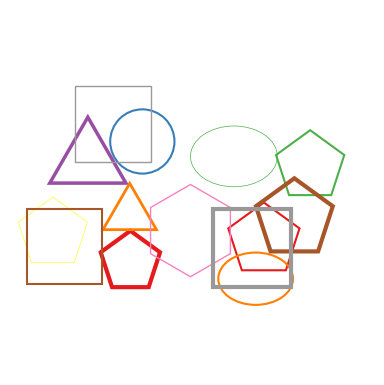[{"shape": "pentagon", "thickness": 1.5, "radius": 0.49, "center": [0.685, 0.377]}, {"shape": "pentagon", "thickness": 3, "radius": 0.4, "center": [0.339, 0.32]}, {"shape": "circle", "thickness": 1.5, "radius": 0.42, "center": [0.37, 0.633]}, {"shape": "oval", "thickness": 0.5, "radius": 0.56, "center": [0.608, 0.594]}, {"shape": "pentagon", "thickness": 1.5, "radius": 0.47, "center": [0.806, 0.569]}, {"shape": "triangle", "thickness": 2.5, "radius": 0.57, "center": [0.228, 0.582]}, {"shape": "oval", "thickness": 1.5, "radius": 0.49, "center": [0.664, 0.276]}, {"shape": "triangle", "thickness": 2, "radius": 0.4, "center": [0.337, 0.444]}, {"shape": "pentagon", "thickness": 0.5, "radius": 0.47, "center": [0.137, 0.394]}, {"shape": "square", "thickness": 1.5, "radius": 0.49, "center": [0.167, 0.359]}, {"shape": "pentagon", "thickness": 3, "radius": 0.52, "center": [0.765, 0.432]}, {"shape": "hexagon", "thickness": 1, "radius": 0.6, "center": [0.495, 0.401]}, {"shape": "square", "thickness": 3, "radius": 0.51, "center": [0.654, 0.356]}, {"shape": "square", "thickness": 1, "radius": 0.49, "center": [0.293, 0.677]}]